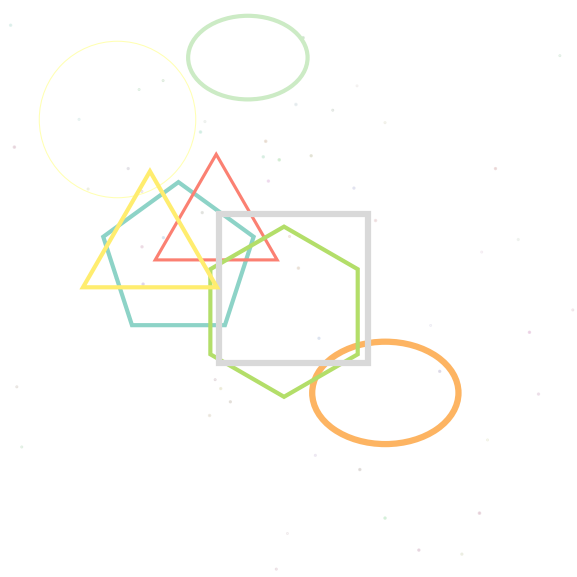[{"shape": "pentagon", "thickness": 2, "radius": 0.68, "center": [0.309, 0.547]}, {"shape": "circle", "thickness": 0.5, "radius": 0.68, "center": [0.203, 0.792]}, {"shape": "triangle", "thickness": 1.5, "radius": 0.61, "center": [0.374, 0.61]}, {"shape": "oval", "thickness": 3, "radius": 0.63, "center": [0.667, 0.319]}, {"shape": "hexagon", "thickness": 2, "radius": 0.74, "center": [0.492, 0.459]}, {"shape": "square", "thickness": 3, "radius": 0.64, "center": [0.509, 0.499]}, {"shape": "oval", "thickness": 2, "radius": 0.52, "center": [0.429, 0.899]}, {"shape": "triangle", "thickness": 2, "radius": 0.67, "center": [0.26, 0.569]}]